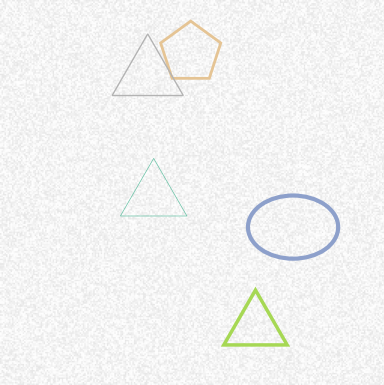[{"shape": "triangle", "thickness": 0.5, "radius": 0.5, "center": [0.399, 0.489]}, {"shape": "oval", "thickness": 3, "radius": 0.59, "center": [0.761, 0.41]}, {"shape": "triangle", "thickness": 2.5, "radius": 0.47, "center": [0.664, 0.152]}, {"shape": "pentagon", "thickness": 2, "radius": 0.41, "center": [0.495, 0.863]}, {"shape": "triangle", "thickness": 1, "radius": 0.53, "center": [0.384, 0.805]}]